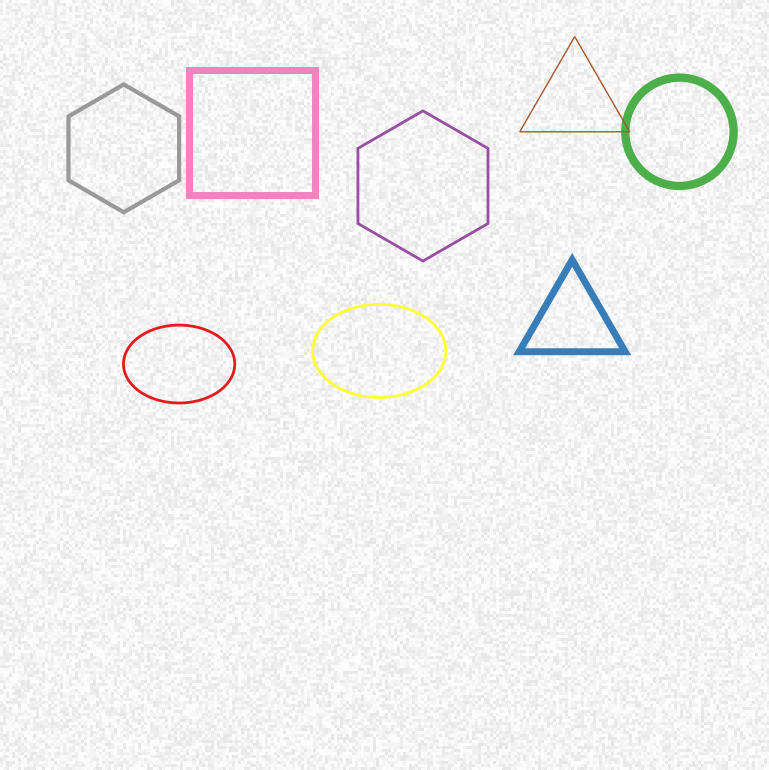[{"shape": "oval", "thickness": 1, "radius": 0.36, "center": [0.233, 0.527]}, {"shape": "triangle", "thickness": 2.5, "radius": 0.4, "center": [0.743, 0.583]}, {"shape": "circle", "thickness": 3, "radius": 0.35, "center": [0.882, 0.829]}, {"shape": "hexagon", "thickness": 1, "radius": 0.49, "center": [0.549, 0.759]}, {"shape": "oval", "thickness": 1, "radius": 0.43, "center": [0.493, 0.544]}, {"shape": "triangle", "thickness": 0.5, "radius": 0.41, "center": [0.746, 0.87]}, {"shape": "square", "thickness": 2.5, "radius": 0.41, "center": [0.327, 0.828]}, {"shape": "hexagon", "thickness": 1.5, "radius": 0.41, "center": [0.161, 0.807]}]